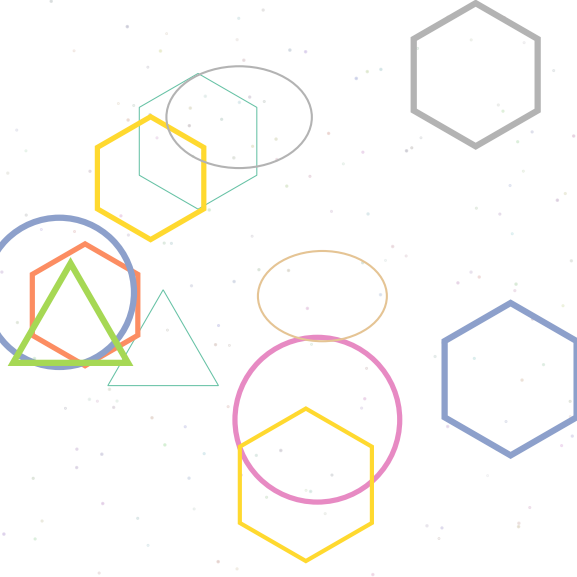[{"shape": "triangle", "thickness": 0.5, "radius": 0.55, "center": [0.283, 0.387]}, {"shape": "hexagon", "thickness": 0.5, "radius": 0.59, "center": [0.343, 0.754]}, {"shape": "hexagon", "thickness": 2.5, "radius": 0.53, "center": [0.147, 0.471]}, {"shape": "circle", "thickness": 3, "radius": 0.65, "center": [0.103, 0.493]}, {"shape": "hexagon", "thickness": 3, "radius": 0.66, "center": [0.884, 0.343]}, {"shape": "circle", "thickness": 2.5, "radius": 0.71, "center": [0.55, 0.272]}, {"shape": "triangle", "thickness": 3, "radius": 0.57, "center": [0.122, 0.428]}, {"shape": "hexagon", "thickness": 2.5, "radius": 0.53, "center": [0.261, 0.691]}, {"shape": "hexagon", "thickness": 2, "radius": 0.66, "center": [0.53, 0.16]}, {"shape": "oval", "thickness": 1, "radius": 0.56, "center": [0.558, 0.486]}, {"shape": "hexagon", "thickness": 3, "radius": 0.62, "center": [0.824, 0.87]}, {"shape": "oval", "thickness": 1, "radius": 0.63, "center": [0.414, 0.796]}]